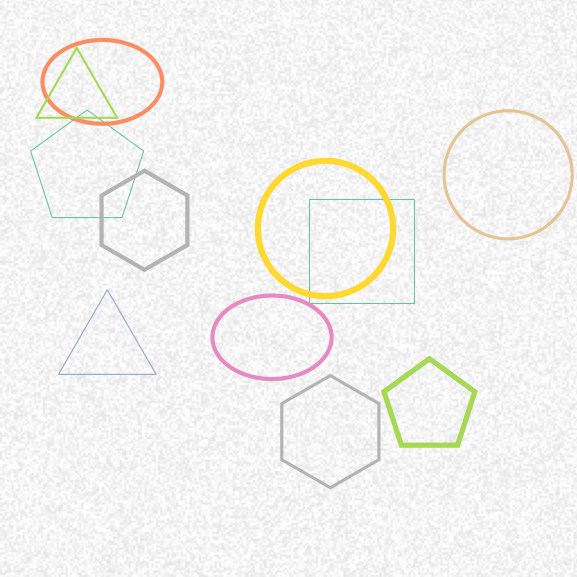[{"shape": "pentagon", "thickness": 0.5, "radius": 0.51, "center": [0.151, 0.706]}, {"shape": "square", "thickness": 0.5, "radius": 0.45, "center": [0.625, 0.565]}, {"shape": "oval", "thickness": 2, "radius": 0.52, "center": [0.177, 0.857]}, {"shape": "triangle", "thickness": 0.5, "radius": 0.49, "center": [0.186, 0.4]}, {"shape": "oval", "thickness": 2, "radius": 0.52, "center": [0.471, 0.415]}, {"shape": "pentagon", "thickness": 2.5, "radius": 0.41, "center": [0.744, 0.295]}, {"shape": "triangle", "thickness": 1, "radius": 0.4, "center": [0.133, 0.835]}, {"shape": "circle", "thickness": 3, "radius": 0.59, "center": [0.564, 0.603]}, {"shape": "circle", "thickness": 1.5, "radius": 0.55, "center": [0.88, 0.696]}, {"shape": "hexagon", "thickness": 2, "radius": 0.43, "center": [0.25, 0.618]}, {"shape": "hexagon", "thickness": 1.5, "radius": 0.49, "center": [0.572, 0.252]}]